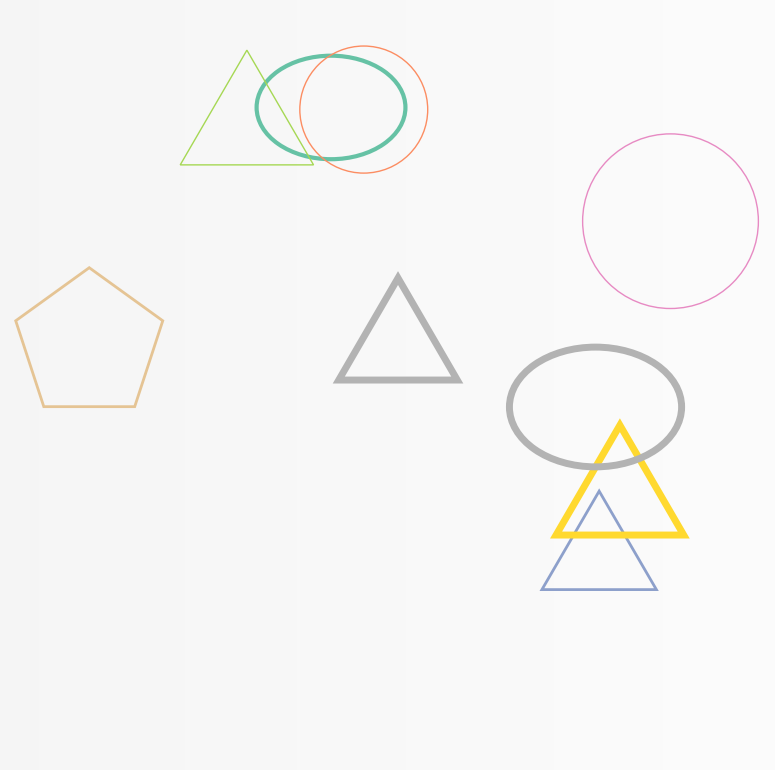[{"shape": "oval", "thickness": 1.5, "radius": 0.48, "center": [0.427, 0.86]}, {"shape": "circle", "thickness": 0.5, "radius": 0.41, "center": [0.469, 0.858]}, {"shape": "triangle", "thickness": 1, "radius": 0.43, "center": [0.773, 0.277]}, {"shape": "circle", "thickness": 0.5, "radius": 0.57, "center": [0.865, 0.713]}, {"shape": "triangle", "thickness": 0.5, "radius": 0.5, "center": [0.319, 0.836]}, {"shape": "triangle", "thickness": 2.5, "radius": 0.48, "center": [0.8, 0.353]}, {"shape": "pentagon", "thickness": 1, "radius": 0.5, "center": [0.115, 0.553]}, {"shape": "triangle", "thickness": 2.5, "radius": 0.44, "center": [0.514, 0.551]}, {"shape": "oval", "thickness": 2.5, "radius": 0.56, "center": [0.768, 0.471]}]